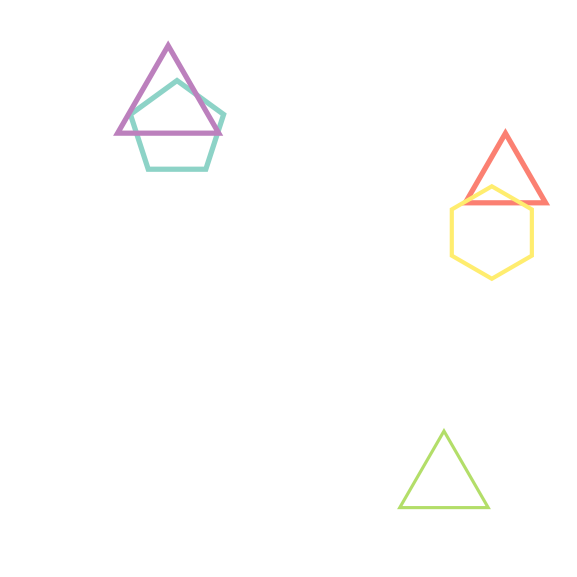[{"shape": "pentagon", "thickness": 2.5, "radius": 0.42, "center": [0.307, 0.775]}, {"shape": "triangle", "thickness": 2.5, "radius": 0.4, "center": [0.875, 0.688]}, {"shape": "triangle", "thickness": 1.5, "radius": 0.44, "center": [0.769, 0.164]}, {"shape": "triangle", "thickness": 2.5, "radius": 0.51, "center": [0.291, 0.819]}, {"shape": "hexagon", "thickness": 2, "radius": 0.4, "center": [0.852, 0.596]}]